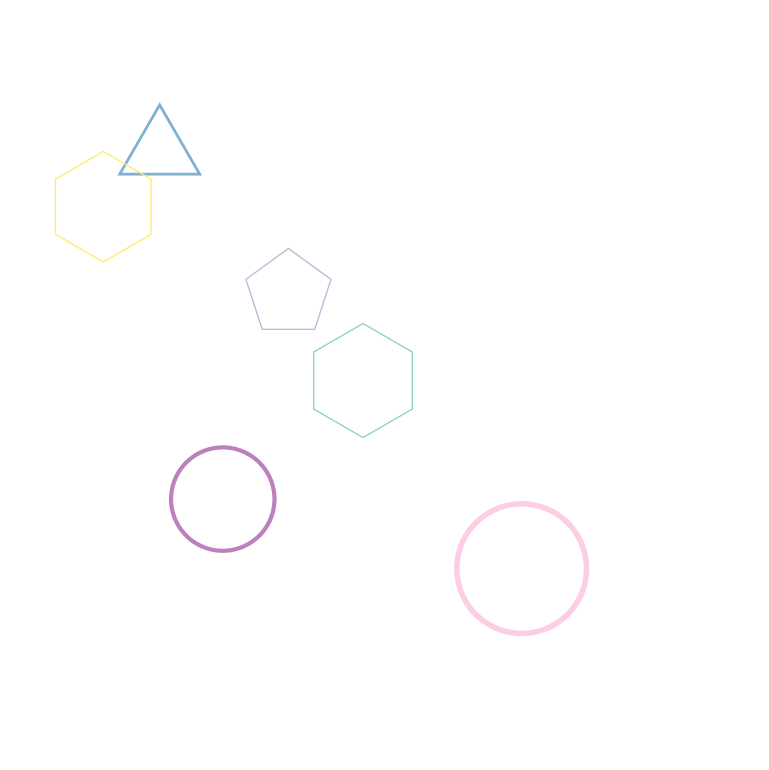[{"shape": "hexagon", "thickness": 0.5, "radius": 0.37, "center": [0.471, 0.506]}, {"shape": "pentagon", "thickness": 0.5, "radius": 0.29, "center": [0.375, 0.619]}, {"shape": "triangle", "thickness": 1, "radius": 0.3, "center": [0.207, 0.804]}, {"shape": "circle", "thickness": 2, "radius": 0.42, "center": [0.678, 0.262]}, {"shape": "circle", "thickness": 1.5, "radius": 0.34, "center": [0.289, 0.352]}, {"shape": "hexagon", "thickness": 0.5, "radius": 0.36, "center": [0.134, 0.732]}]